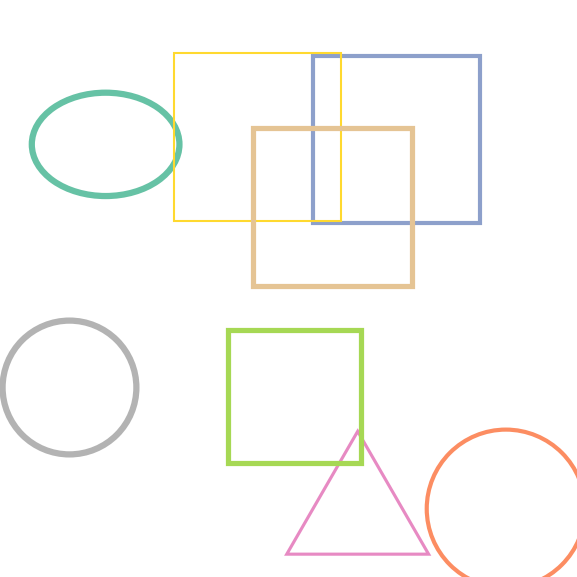[{"shape": "oval", "thickness": 3, "radius": 0.64, "center": [0.183, 0.749]}, {"shape": "circle", "thickness": 2, "radius": 0.69, "center": [0.876, 0.118]}, {"shape": "square", "thickness": 2, "radius": 0.72, "center": [0.686, 0.758]}, {"shape": "triangle", "thickness": 1.5, "radius": 0.71, "center": [0.619, 0.11]}, {"shape": "square", "thickness": 2.5, "radius": 0.57, "center": [0.511, 0.312]}, {"shape": "square", "thickness": 1, "radius": 0.72, "center": [0.446, 0.762]}, {"shape": "square", "thickness": 2.5, "radius": 0.68, "center": [0.576, 0.641]}, {"shape": "circle", "thickness": 3, "radius": 0.58, "center": [0.12, 0.328]}]